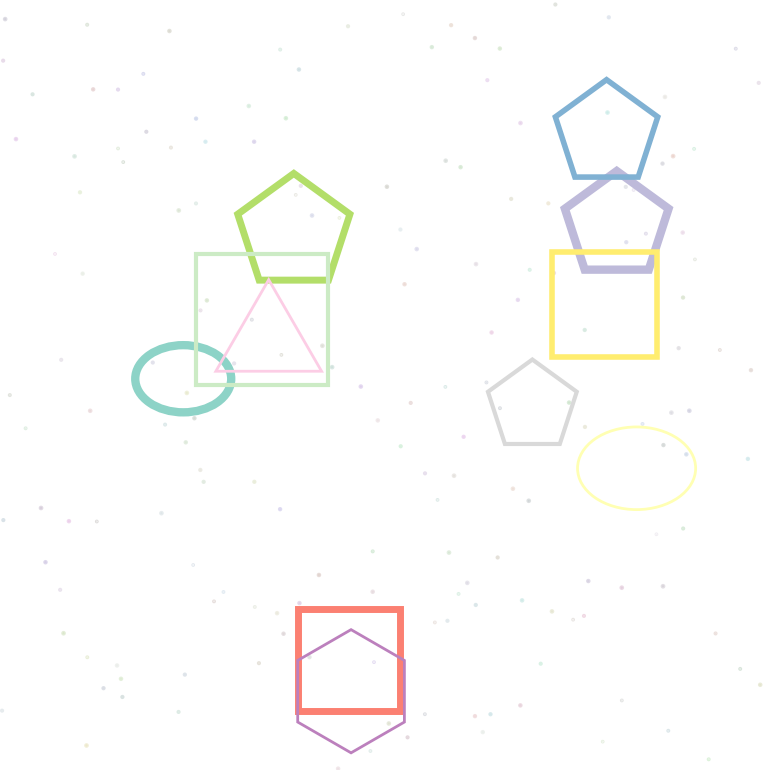[{"shape": "oval", "thickness": 3, "radius": 0.31, "center": [0.238, 0.508]}, {"shape": "oval", "thickness": 1, "radius": 0.38, "center": [0.827, 0.392]}, {"shape": "pentagon", "thickness": 3, "radius": 0.35, "center": [0.801, 0.707]}, {"shape": "square", "thickness": 2.5, "radius": 0.33, "center": [0.453, 0.143]}, {"shape": "pentagon", "thickness": 2, "radius": 0.35, "center": [0.788, 0.827]}, {"shape": "pentagon", "thickness": 2.5, "radius": 0.38, "center": [0.382, 0.698]}, {"shape": "triangle", "thickness": 1, "radius": 0.4, "center": [0.349, 0.557]}, {"shape": "pentagon", "thickness": 1.5, "radius": 0.3, "center": [0.691, 0.472]}, {"shape": "hexagon", "thickness": 1, "radius": 0.4, "center": [0.456, 0.102]}, {"shape": "square", "thickness": 1.5, "radius": 0.43, "center": [0.34, 0.585]}, {"shape": "square", "thickness": 2, "radius": 0.34, "center": [0.786, 0.604]}]